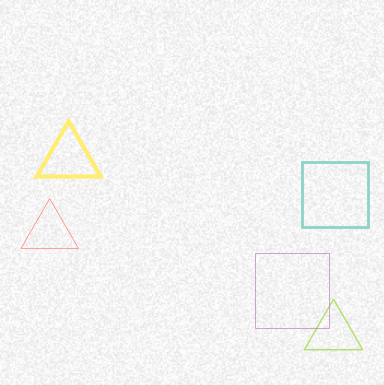[{"shape": "square", "thickness": 2, "radius": 0.42, "center": [0.87, 0.495]}, {"shape": "triangle", "thickness": 0.5, "radius": 0.43, "center": [0.129, 0.398]}, {"shape": "triangle", "thickness": 1, "radius": 0.44, "center": [0.866, 0.135]}, {"shape": "square", "thickness": 0.5, "radius": 0.48, "center": [0.759, 0.245]}, {"shape": "triangle", "thickness": 3, "radius": 0.48, "center": [0.178, 0.589]}]